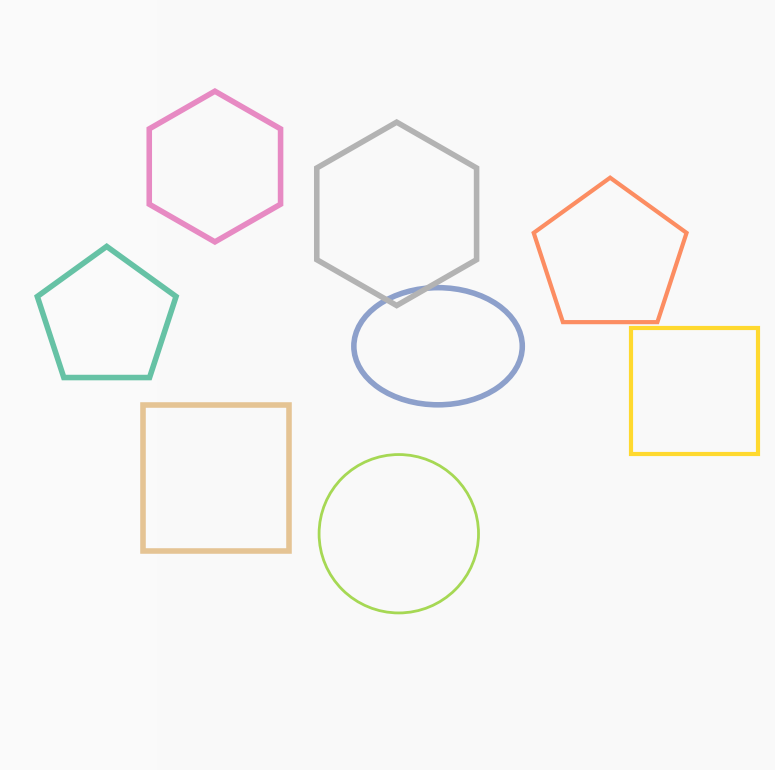[{"shape": "pentagon", "thickness": 2, "radius": 0.47, "center": [0.138, 0.586]}, {"shape": "pentagon", "thickness": 1.5, "radius": 0.52, "center": [0.787, 0.666]}, {"shape": "oval", "thickness": 2, "radius": 0.54, "center": [0.565, 0.55]}, {"shape": "hexagon", "thickness": 2, "radius": 0.49, "center": [0.277, 0.784]}, {"shape": "circle", "thickness": 1, "radius": 0.51, "center": [0.515, 0.307]}, {"shape": "square", "thickness": 1.5, "radius": 0.41, "center": [0.896, 0.492]}, {"shape": "square", "thickness": 2, "radius": 0.47, "center": [0.279, 0.38]}, {"shape": "hexagon", "thickness": 2, "radius": 0.6, "center": [0.512, 0.722]}]